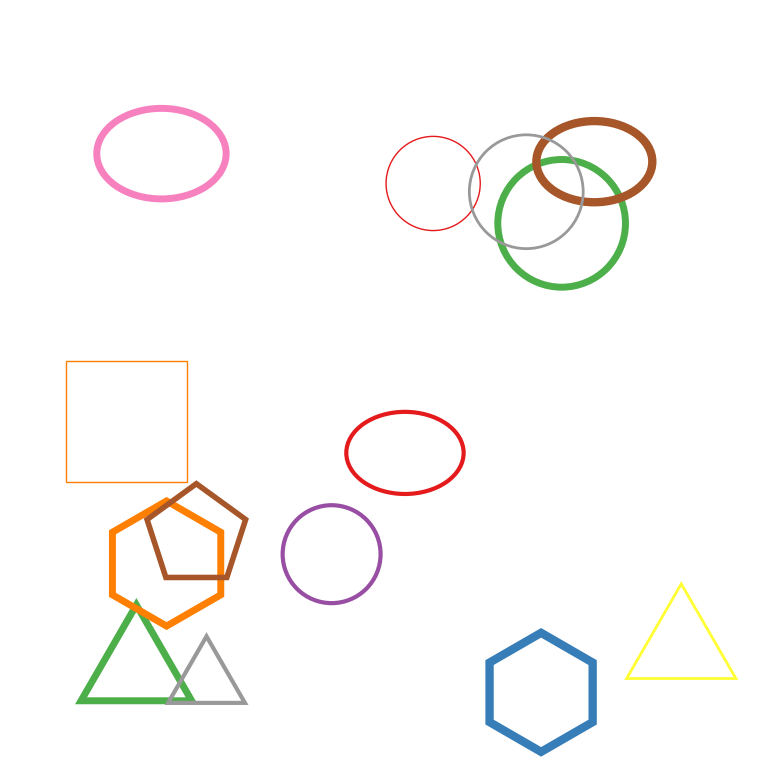[{"shape": "circle", "thickness": 0.5, "radius": 0.31, "center": [0.563, 0.762]}, {"shape": "oval", "thickness": 1.5, "radius": 0.38, "center": [0.526, 0.412]}, {"shape": "hexagon", "thickness": 3, "radius": 0.39, "center": [0.703, 0.101]}, {"shape": "circle", "thickness": 2.5, "radius": 0.41, "center": [0.729, 0.71]}, {"shape": "triangle", "thickness": 2.5, "radius": 0.41, "center": [0.177, 0.131]}, {"shape": "circle", "thickness": 1.5, "radius": 0.32, "center": [0.431, 0.28]}, {"shape": "square", "thickness": 0.5, "radius": 0.39, "center": [0.164, 0.452]}, {"shape": "hexagon", "thickness": 2.5, "radius": 0.41, "center": [0.216, 0.268]}, {"shape": "triangle", "thickness": 1, "radius": 0.41, "center": [0.885, 0.16]}, {"shape": "pentagon", "thickness": 2, "radius": 0.34, "center": [0.255, 0.304]}, {"shape": "oval", "thickness": 3, "radius": 0.38, "center": [0.772, 0.79]}, {"shape": "oval", "thickness": 2.5, "radius": 0.42, "center": [0.21, 0.8]}, {"shape": "circle", "thickness": 1, "radius": 0.37, "center": [0.683, 0.751]}, {"shape": "triangle", "thickness": 1.5, "radius": 0.29, "center": [0.268, 0.116]}]